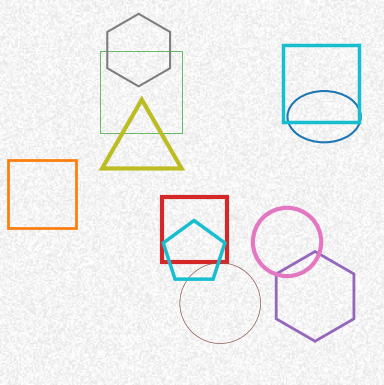[{"shape": "oval", "thickness": 1.5, "radius": 0.48, "center": [0.842, 0.697]}, {"shape": "square", "thickness": 2, "radius": 0.44, "center": [0.109, 0.497]}, {"shape": "square", "thickness": 0.5, "radius": 0.53, "center": [0.367, 0.761]}, {"shape": "square", "thickness": 3, "radius": 0.42, "center": [0.505, 0.405]}, {"shape": "hexagon", "thickness": 2, "radius": 0.58, "center": [0.818, 0.23]}, {"shape": "circle", "thickness": 0.5, "radius": 0.52, "center": [0.572, 0.213]}, {"shape": "circle", "thickness": 3, "radius": 0.44, "center": [0.746, 0.372]}, {"shape": "hexagon", "thickness": 1.5, "radius": 0.47, "center": [0.36, 0.87]}, {"shape": "triangle", "thickness": 3, "radius": 0.6, "center": [0.368, 0.622]}, {"shape": "square", "thickness": 2.5, "radius": 0.5, "center": [0.834, 0.783]}, {"shape": "pentagon", "thickness": 2.5, "radius": 0.42, "center": [0.504, 0.343]}]